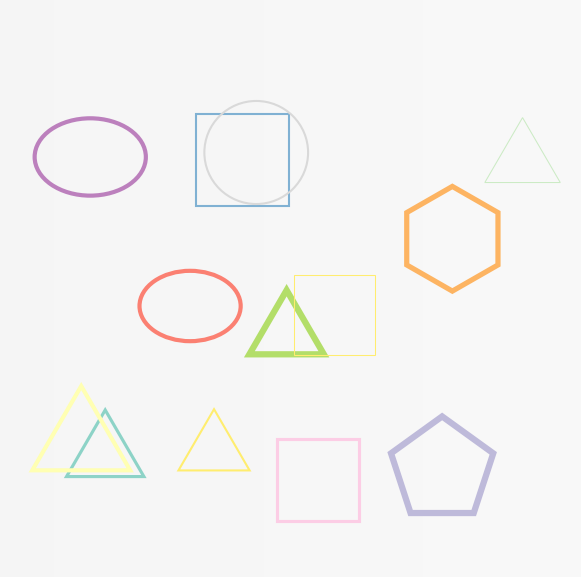[{"shape": "triangle", "thickness": 1.5, "radius": 0.38, "center": [0.181, 0.212]}, {"shape": "triangle", "thickness": 2, "radius": 0.49, "center": [0.14, 0.233]}, {"shape": "pentagon", "thickness": 3, "radius": 0.46, "center": [0.761, 0.186]}, {"shape": "oval", "thickness": 2, "radius": 0.44, "center": [0.327, 0.469]}, {"shape": "square", "thickness": 1, "radius": 0.4, "center": [0.417, 0.722]}, {"shape": "hexagon", "thickness": 2.5, "radius": 0.45, "center": [0.778, 0.586]}, {"shape": "triangle", "thickness": 3, "radius": 0.37, "center": [0.493, 0.423]}, {"shape": "square", "thickness": 1.5, "radius": 0.35, "center": [0.547, 0.168]}, {"shape": "circle", "thickness": 1, "radius": 0.45, "center": [0.441, 0.735]}, {"shape": "oval", "thickness": 2, "radius": 0.48, "center": [0.155, 0.727]}, {"shape": "triangle", "thickness": 0.5, "radius": 0.37, "center": [0.899, 0.721]}, {"shape": "square", "thickness": 0.5, "radius": 0.35, "center": [0.575, 0.454]}, {"shape": "triangle", "thickness": 1, "radius": 0.35, "center": [0.368, 0.22]}]